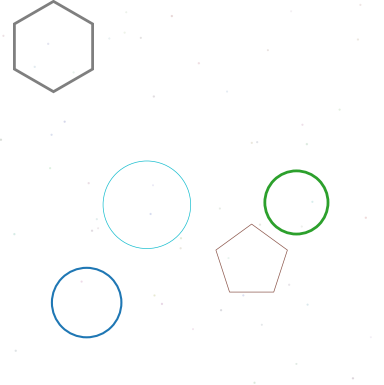[{"shape": "circle", "thickness": 1.5, "radius": 0.45, "center": [0.225, 0.214]}, {"shape": "circle", "thickness": 2, "radius": 0.41, "center": [0.77, 0.474]}, {"shape": "pentagon", "thickness": 0.5, "radius": 0.49, "center": [0.654, 0.32]}, {"shape": "hexagon", "thickness": 2, "radius": 0.59, "center": [0.139, 0.879]}, {"shape": "circle", "thickness": 0.5, "radius": 0.57, "center": [0.381, 0.468]}]